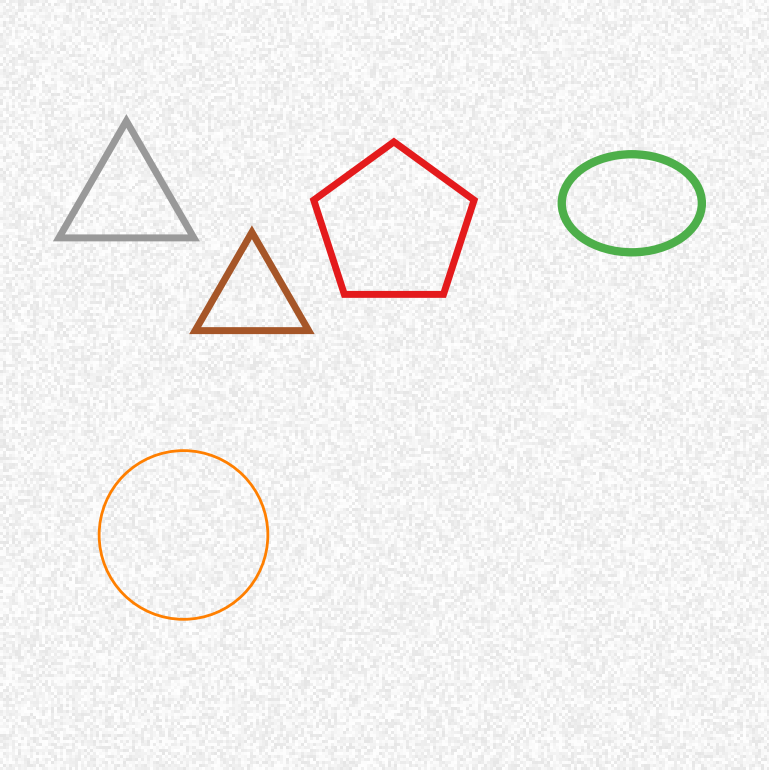[{"shape": "pentagon", "thickness": 2.5, "radius": 0.55, "center": [0.512, 0.706]}, {"shape": "oval", "thickness": 3, "radius": 0.45, "center": [0.821, 0.736]}, {"shape": "circle", "thickness": 1, "radius": 0.55, "center": [0.238, 0.305]}, {"shape": "triangle", "thickness": 2.5, "radius": 0.43, "center": [0.327, 0.613]}, {"shape": "triangle", "thickness": 2.5, "radius": 0.51, "center": [0.164, 0.742]}]